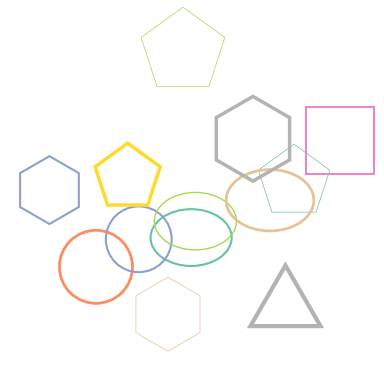[{"shape": "pentagon", "thickness": 0.5, "radius": 0.49, "center": [0.764, 0.528]}, {"shape": "oval", "thickness": 1.5, "radius": 0.53, "center": [0.496, 0.383]}, {"shape": "circle", "thickness": 2, "radius": 0.47, "center": [0.249, 0.307]}, {"shape": "circle", "thickness": 1.5, "radius": 0.43, "center": [0.36, 0.379]}, {"shape": "hexagon", "thickness": 1.5, "radius": 0.44, "center": [0.128, 0.506]}, {"shape": "square", "thickness": 1.5, "radius": 0.44, "center": [0.882, 0.635]}, {"shape": "oval", "thickness": 1, "radius": 0.53, "center": [0.508, 0.425]}, {"shape": "pentagon", "thickness": 0.5, "radius": 0.57, "center": [0.475, 0.867]}, {"shape": "pentagon", "thickness": 2.5, "radius": 0.44, "center": [0.332, 0.539]}, {"shape": "hexagon", "thickness": 0.5, "radius": 0.48, "center": [0.436, 0.184]}, {"shape": "oval", "thickness": 2, "radius": 0.57, "center": [0.701, 0.48]}, {"shape": "hexagon", "thickness": 2.5, "radius": 0.55, "center": [0.657, 0.64]}, {"shape": "triangle", "thickness": 3, "radius": 0.53, "center": [0.741, 0.205]}]